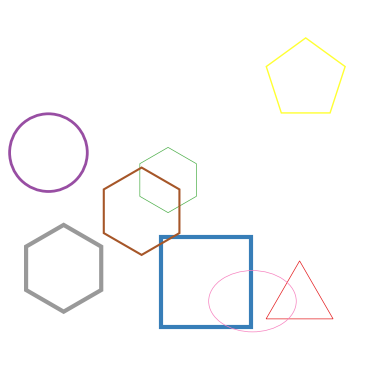[{"shape": "triangle", "thickness": 0.5, "radius": 0.5, "center": [0.778, 0.222]}, {"shape": "square", "thickness": 3, "radius": 0.58, "center": [0.535, 0.268]}, {"shape": "hexagon", "thickness": 0.5, "radius": 0.42, "center": [0.437, 0.532]}, {"shape": "circle", "thickness": 2, "radius": 0.5, "center": [0.126, 0.604]}, {"shape": "pentagon", "thickness": 1, "radius": 0.54, "center": [0.794, 0.794]}, {"shape": "hexagon", "thickness": 1.5, "radius": 0.57, "center": [0.368, 0.451]}, {"shape": "oval", "thickness": 0.5, "radius": 0.57, "center": [0.656, 0.218]}, {"shape": "hexagon", "thickness": 3, "radius": 0.56, "center": [0.165, 0.303]}]